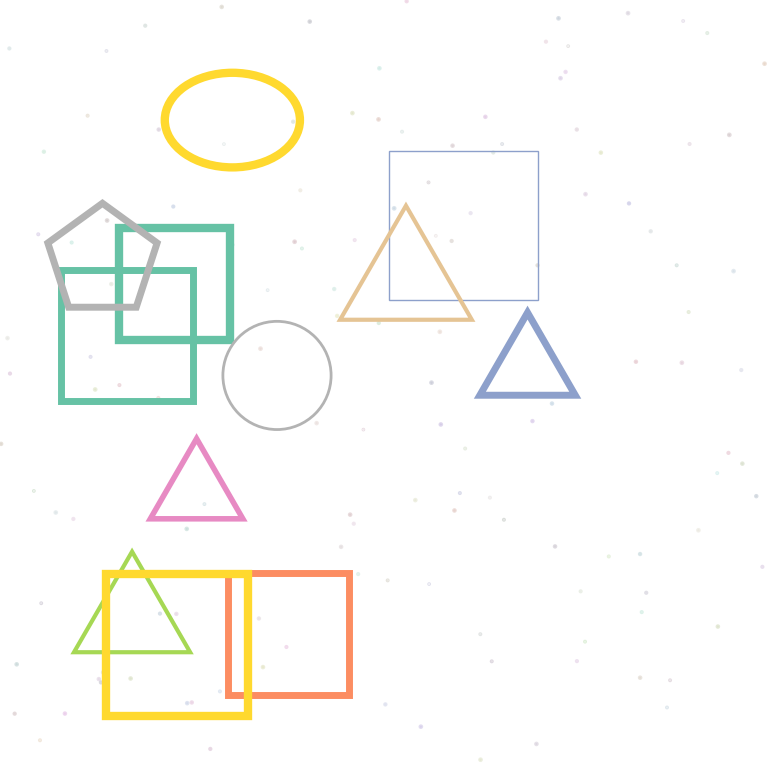[{"shape": "square", "thickness": 2.5, "radius": 0.43, "center": [0.165, 0.564]}, {"shape": "square", "thickness": 3, "radius": 0.36, "center": [0.227, 0.631]}, {"shape": "square", "thickness": 2.5, "radius": 0.39, "center": [0.375, 0.176]}, {"shape": "triangle", "thickness": 2.5, "radius": 0.36, "center": [0.685, 0.522]}, {"shape": "square", "thickness": 0.5, "radius": 0.48, "center": [0.602, 0.707]}, {"shape": "triangle", "thickness": 2, "radius": 0.35, "center": [0.255, 0.361]}, {"shape": "triangle", "thickness": 1.5, "radius": 0.44, "center": [0.172, 0.196]}, {"shape": "oval", "thickness": 3, "radius": 0.44, "center": [0.302, 0.844]}, {"shape": "square", "thickness": 3, "radius": 0.46, "center": [0.23, 0.162]}, {"shape": "triangle", "thickness": 1.5, "radius": 0.49, "center": [0.527, 0.634]}, {"shape": "pentagon", "thickness": 2.5, "radius": 0.37, "center": [0.133, 0.661]}, {"shape": "circle", "thickness": 1, "radius": 0.35, "center": [0.36, 0.512]}]